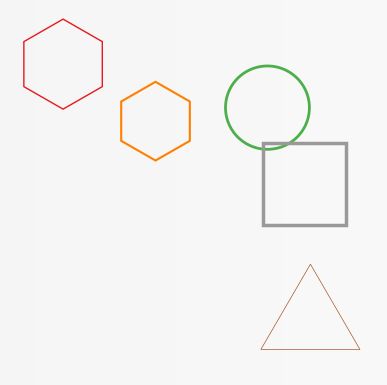[{"shape": "hexagon", "thickness": 1, "radius": 0.58, "center": [0.163, 0.833]}, {"shape": "circle", "thickness": 2, "radius": 0.54, "center": [0.69, 0.72]}, {"shape": "hexagon", "thickness": 1.5, "radius": 0.51, "center": [0.401, 0.685]}, {"shape": "triangle", "thickness": 0.5, "radius": 0.74, "center": [0.801, 0.166]}, {"shape": "square", "thickness": 2.5, "radius": 0.54, "center": [0.786, 0.522]}]